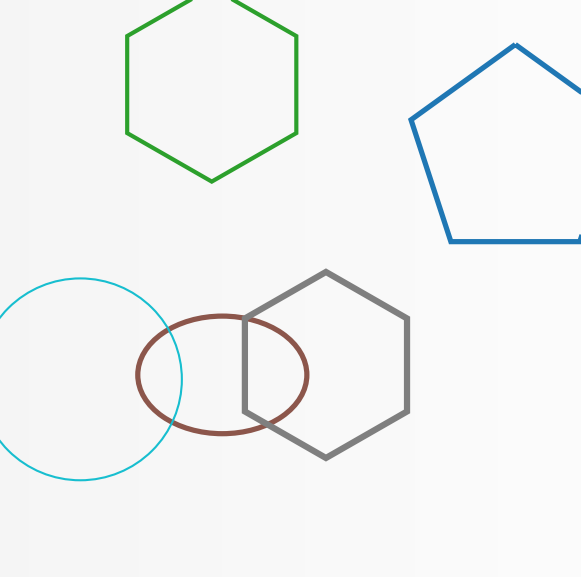[{"shape": "pentagon", "thickness": 2.5, "radius": 0.94, "center": [0.887, 0.733]}, {"shape": "hexagon", "thickness": 2, "radius": 0.84, "center": [0.364, 0.853]}, {"shape": "oval", "thickness": 2.5, "radius": 0.73, "center": [0.382, 0.35]}, {"shape": "hexagon", "thickness": 3, "radius": 0.81, "center": [0.561, 0.367]}, {"shape": "circle", "thickness": 1, "radius": 0.87, "center": [0.138, 0.342]}]